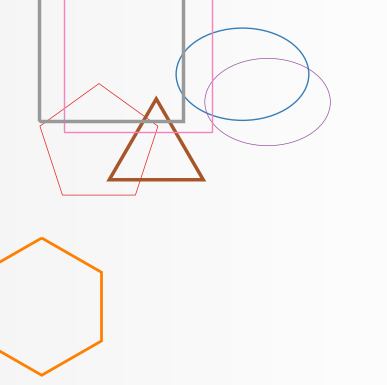[{"shape": "pentagon", "thickness": 0.5, "radius": 0.8, "center": [0.255, 0.623]}, {"shape": "oval", "thickness": 1, "radius": 0.86, "center": [0.626, 0.807]}, {"shape": "oval", "thickness": 0.5, "radius": 0.81, "center": [0.691, 0.735]}, {"shape": "hexagon", "thickness": 2, "radius": 0.89, "center": [0.108, 0.204]}, {"shape": "triangle", "thickness": 2.5, "radius": 0.7, "center": [0.403, 0.603]}, {"shape": "square", "thickness": 1, "radius": 0.96, "center": [0.357, 0.848]}, {"shape": "square", "thickness": 2.5, "radius": 0.93, "center": [0.285, 0.872]}]